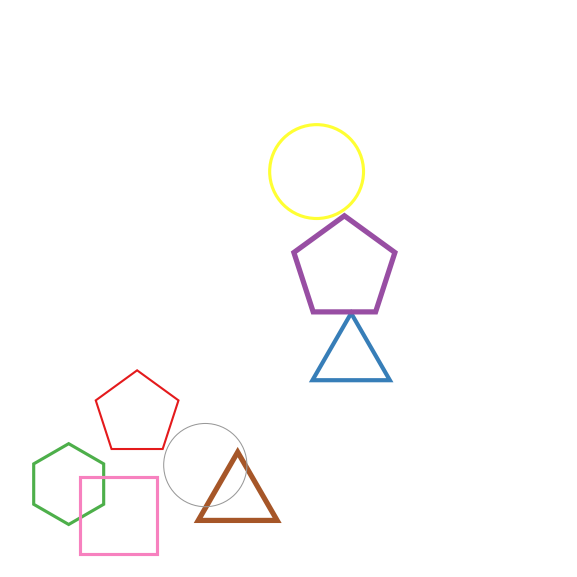[{"shape": "pentagon", "thickness": 1, "radius": 0.38, "center": [0.237, 0.283]}, {"shape": "triangle", "thickness": 2, "radius": 0.39, "center": [0.608, 0.379]}, {"shape": "hexagon", "thickness": 1.5, "radius": 0.35, "center": [0.119, 0.161]}, {"shape": "pentagon", "thickness": 2.5, "radius": 0.46, "center": [0.596, 0.533]}, {"shape": "circle", "thickness": 1.5, "radius": 0.41, "center": [0.548, 0.702]}, {"shape": "triangle", "thickness": 2.5, "radius": 0.39, "center": [0.412, 0.137]}, {"shape": "square", "thickness": 1.5, "radius": 0.33, "center": [0.206, 0.106]}, {"shape": "circle", "thickness": 0.5, "radius": 0.36, "center": [0.355, 0.194]}]